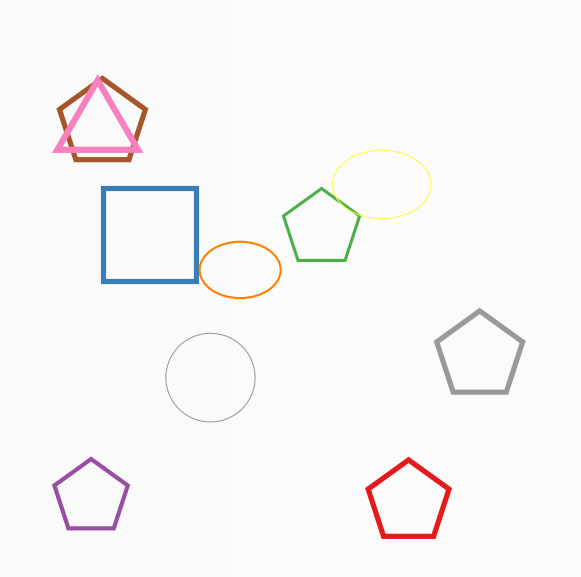[{"shape": "pentagon", "thickness": 2.5, "radius": 0.37, "center": [0.703, 0.13]}, {"shape": "square", "thickness": 2.5, "radius": 0.4, "center": [0.257, 0.593]}, {"shape": "pentagon", "thickness": 1.5, "radius": 0.34, "center": [0.553, 0.604]}, {"shape": "pentagon", "thickness": 2, "radius": 0.33, "center": [0.157, 0.138]}, {"shape": "oval", "thickness": 1, "radius": 0.35, "center": [0.413, 0.532]}, {"shape": "oval", "thickness": 0.5, "radius": 0.42, "center": [0.657, 0.68]}, {"shape": "pentagon", "thickness": 2.5, "radius": 0.39, "center": [0.176, 0.786]}, {"shape": "triangle", "thickness": 3, "radius": 0.4, "center": [0.168, 0.78]}, {"shape": "circle", "thickness": 0.5, "radius": 0.38, "center": [0.362, 0.345]}, {"shape": "pentagon", "thickness": 2.5, "radius": 0.39, "center": [0.825, 0.383]}]